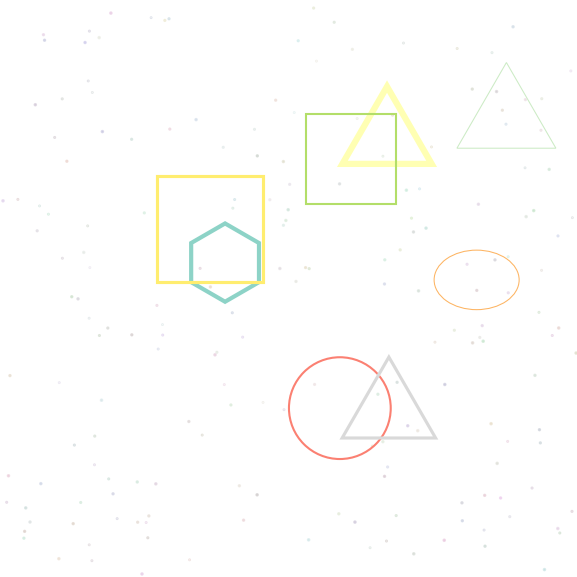[{"shape": "hexagon", "thickness": 2, "radius": 0.34, "center": [0.39, 0.544]}, {"shape": "triangle", "thickness": 3, "radius": 0.45, "center": [0.67, 0.76]}, {"shape": "circle", "thickness": 1, "radius": 0.44, "center": [0.588, 0.292]}, {"shape": "oval", "thickness": 0.5, "radius": 0.37, "center": [0.825, 0.514]}, {"shape": "square", "thickness": 1, "radius": 0.39, "center": [0.607, 0.724]}, {"shape": "triangle", "thickness": 1.5, "radius": 0.47, "center": [0.673, 0.287]}, {"shape": "triangle", "thickness": 0.5, "radius": 0.49, "center": [0.877, 0.792]}, {"shape": "square", "thickness": 1.5, "radius": 0.46, "center": [0.364, 0.602]}]